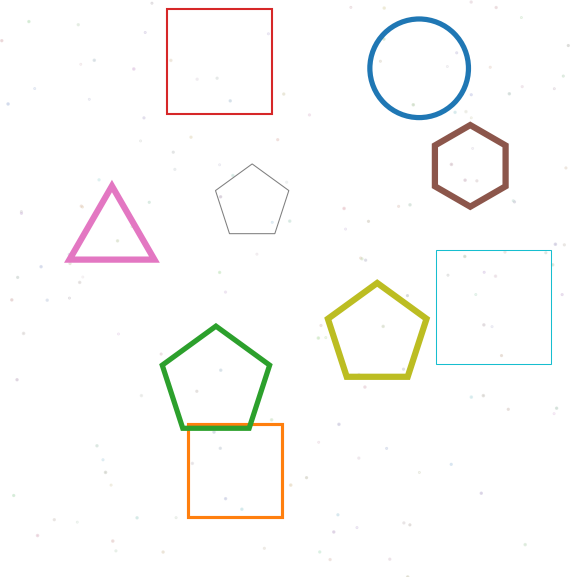[{"shape": "circle", "thickness": 2.5, "radius": 0.43, "center": [0.726, 0.881]}, {"shape": "square", "thickness": 1.5, "radius": 0.41, "center": [0.406, 0.184]}, {"shape": "pentagon", "thickness": 2.5, "radius": 0.49, "center": [0.374, 0.337]}, {"shape": "square", "thickness": 1, "radius": 0.45, "center": [0.38, 0.892]}, {"shape": "hexagon", "thickness": 3, "radius": 0.35, "center": [0.814, 0.712]}, {"shape": "triangle", "thickness": 3, "radius": 0.42, "center": [0.194, 0.592]}, {"shape": "pentagon", "thickness": 0.5, "radius": 0.33, "center": [0.437, 0.649]}, {"shape": "pentagon", "thickness": 3, "radius": 0.45, "center": [0.653, 0.419]}, {"shape": "square", "thickness": 0.5, "radius": 0.5, "center": [0.854, 0.468]}]